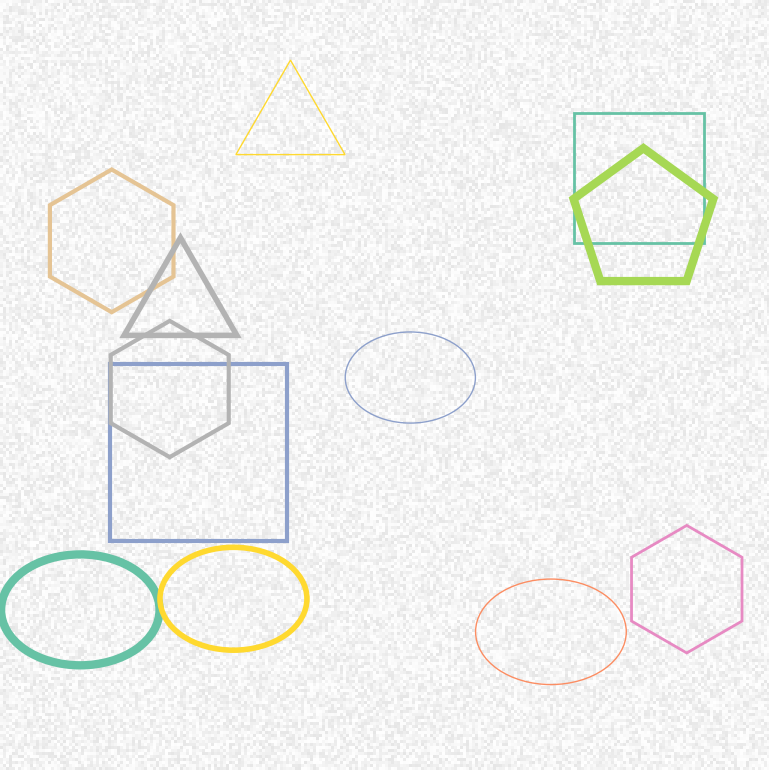[{"shape": "oval", "thickness": 3, "radius": 0.51, "center": [0.104, 0.208]}, {"shape": "square", "thickness": 1, "radius": 0.42, "center": [0.83, 0.769]}, {"shape": "oval", "thickness": 0.5, "radius": 0.49, "center": [0.715, 0.179]}, {"shape": "oval", "thickness": 0.5, "radius": 0.42, "center": [0.533, 0.51]}, {"shape": "square", "thickness": 1.5, "radius": 0.57, "center": [0.258, 0.412]}, {"shape": "hexagon", "thickness": 1, "radius": 0.41, "center": [0.892, 0.235]}, {"shape": "pentagon", "thickness": 3, "radius": 0.48, "center": [0.836, 0.712]}, {"shape": "triangle", "thickness": 0.5, "radius": 0.41, "center": [0.377, 0.84]}, {"shape": "oval", "thickness": 2, "radius": 0.48, "center": [0.303, 0.222]}, {"shape": "hexagon", "thickness": 1.5, "radius": 0.46, "center": [0.145, 0.687]}, {"shape": "triangle", "thickness": 2, "radius": 0.42, "center": [0.234, 0.607]}, {"shape": "hexagon", "thickness": 1.5, "radius": 0.44, "center": [0.22, 0.495]}]